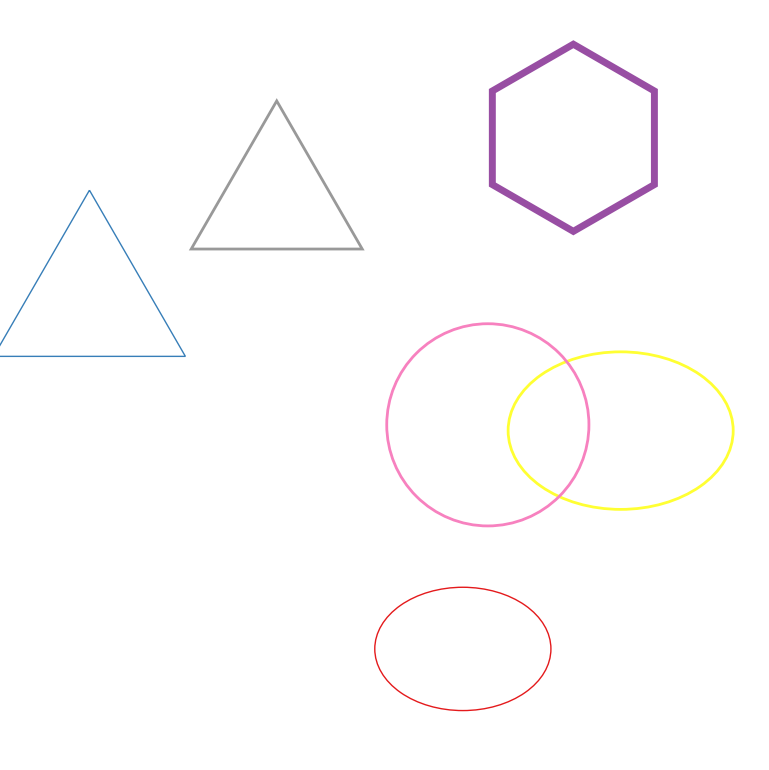[{"shape": "oval", "thickness": 0.5, "radius": 0.57, "center": [0.601, 0.157]}, {"shape": "triangle", "thickness": 0.5, "radius": 0.72, "center": [0.116, 0.609]}, {"shape": "hexagon", "thickness": 2.5, "radius": 0.61, "center": [0.745, 0.821]}, {"shape": "oval", "thickness": 1, "radius": 0.73, "center": [0.806, 0.441]}, {"shape": "circle", "thickness": 1, "radius": 0.66, "center": [0.634, 0.448]}, {"shape": "triangle", "thickness": 1, "radius": 0.64, "center": [0.359, 0.741]}]